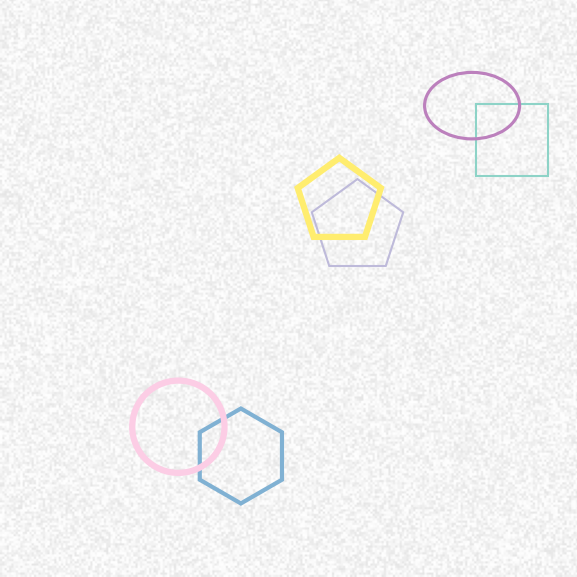[{"shape": "square", "thickness": 1, "radius": 0.31, "center": [0.886, 0.757]}, {"shape": "pentagon", "thickness": 1, "radius": 0.42, "center": [0.619, 0.606]}, {"shape": "hexagon", "thickness": 2, "radius": 0.41, "center": [0.417, 0.21]}, {"shape": "circle", "thickness": 3, "radius": 0.4, "center": [0.309, 0.26]}, {"shape": "oval", "thickness": 1.5, "radius": 0.41, "center": [0.817, 0.816]}, {"shape": "pentagon", "thickness": 3, "radius": 0.38, "center": [0.588, 0.65]}]